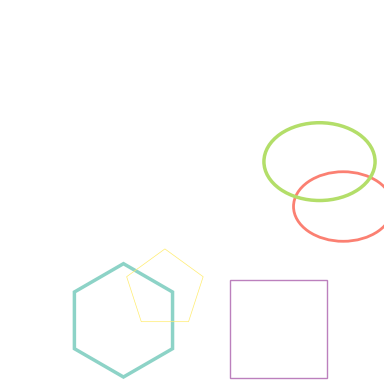[{"shape": "hexagon", "thickness": 2.5, "radius": 0.74, "center": [0.321, 0.168]}, {"shape": "oval", "thickness": 2, "radius": 0.65, "center": [0.891, 0.464]}, {"shape": "oval", "thickness": 2.5, "radius": 0.72, "center": [0.83, 0.58]}, {"shape": "square", "thickness": 1, "radius": 0.63, "center": [0.723, 0.145]}, {"shape": "pentagon", "thickness": 0.5, "radius": 0.52, "center": [0.428, 0.249]}]